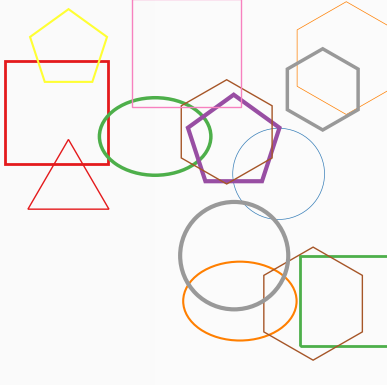[{"shape": "square", "thickness": 2, "radius": 0.67, "center": [0.146, 0.707]}, {"shape": "triangle", "thickness": 1, "radius": 0.6, "center": [0.177, 0.517]}, {"shape": "circle", "thickness": 0.5, "radius": 0.59, "center": [0.719, 0.548]}, {"shape": "oval", "thickness": 2.5, "radius": 0.72, "center": [0.4, 0.645]}, {"shape": "square", "thickness": 2, "radius": 0.59, "center": [0.892, 0.219]}, {"shape": "pentagon", "thickness": 3, "radius": 0.62, "center": [0.603, 0.63]}, {"shape": "hexagon", "thickness": 0.5, "radius": 0.73, "center": [0.894, 0.849]}, {"shape": "oval", "thickness": 1.5, "radius": 0.73, "center": [0.619, 0.218]}, {"shape": "pentagon", "thickness": 1.5, "radius": 0.52, "center": [0.177, 0.872]}, {"shape": "hexagon", "thickness": 1, "radius": 0.73, "center": [0.808, 0.211]}, {"shape": "hexagon", "thickness": 1, "radius": 0.68, "center": [0.585, 0.658]}, {"shape": "square", "thickness": 1, "radius": 0.7, "center": [0.482, 0.861]}, {"shape": "hexagon", "thickness": 2.5, "radius": 0.53, "center": [0.833, 0.768]}, {"shape": "circle", "thickness": 3, "radius": 0.7, "center": [0.604, 0.336]}]